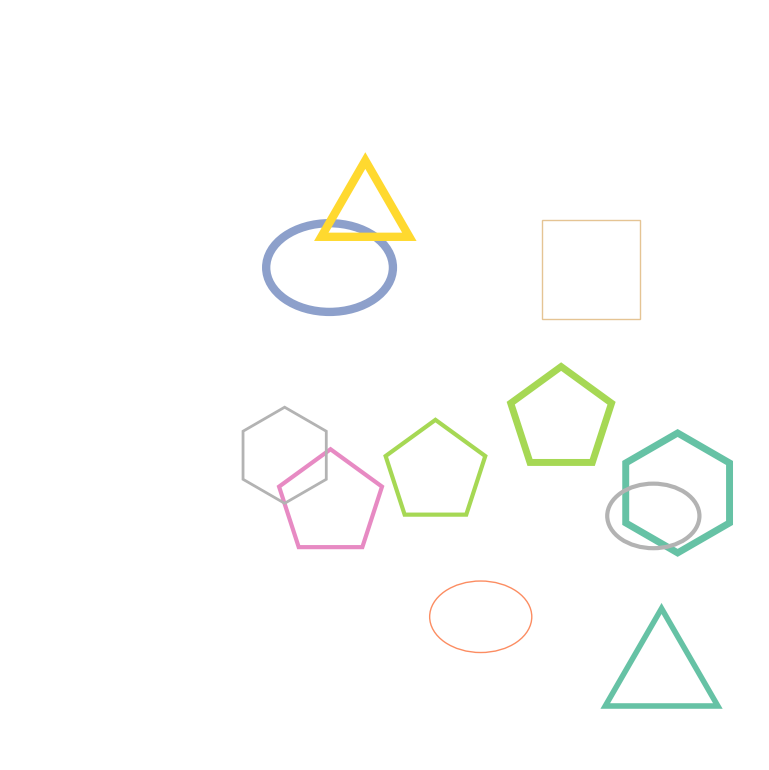[{"shape": "triangle", "thickness": 2, "radius": 0.42, "center": [0.859, 0.125]}, {"shape": "hexagon", "thickness": 2.5, "radius": 0.39, "center": [0.88, 0.36]}, {"shape": "oval", "thickness": 0.5, "radius": 0.33, "center": [0.624, 0.199]}, {"shape": "oval", "thickness": 3, "radius": 0.41, "center": [0.428, 0.653]}, {"shape": "pentagon", "thickness": 1.5, "radius": 0.35, "center": [0.429, 0.346]}, {"shape": "pentagon", "thickness": 2.5, "radius": 0.34, "center": [0.729, 0.455]}, {"shape": "pentagon", "thickness": 1.5, "radius": 0.34, "center": [0.566, 0.387]}, {"shape": "triangle", "thickness": 3, "radius": 0.33, "center": [0.474, 0.725]}, {"shape": "square", "thickness": 0.5, "radius": 0.32, "center": [0.768, 0.65]}, {"shape": "hexagon", "thickness": 1, "radius": 0.31, "center": [0.37, 0.409]}, {"shape": "oval", "thickness": 1.5, "radius": 0.3, "center": [0.848, 0.33]}]